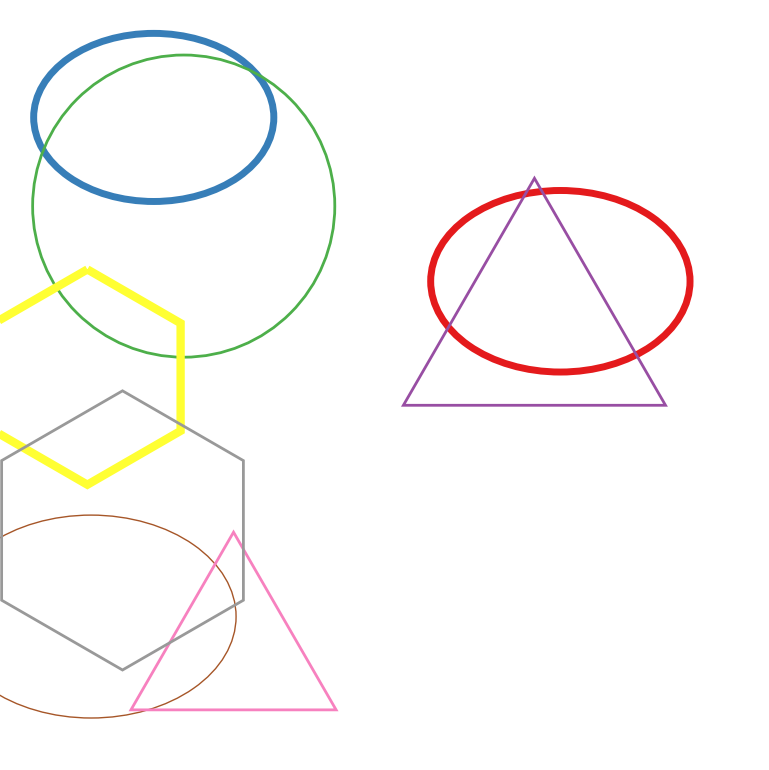[{"shape": "oval", "thickness": 2.5, "radius": 0.84, "center": [0.728, 0.635]}, {"shape": "oval", "thickness": 2.5, "radius": 0.78, "center": [0.2, 0.847]}, {"shape": "circle", "thickness": 1, "radius": 0.98, "center": [0.239, 0.732]}, {"shape": "triangle", "thickness": 1, "radius": 0.98, "center": [0.694, 0.572]}, {"shape": "hexagon", "thickness": 3, "radius": 0.7, "center": [0.113, 0.51]}, {"shape": "oval", "thickness": 0.5, "radius": 0.94, "center": [0.118, 0.199]}, {"shape": "triangle", "thickness": 1, "radius": 0.77, "center": [0.303, 0.155]}, {"shape": "hexagon", "thickness": 1, "radius": 0.91, "center": [0.159, 0.311]}]